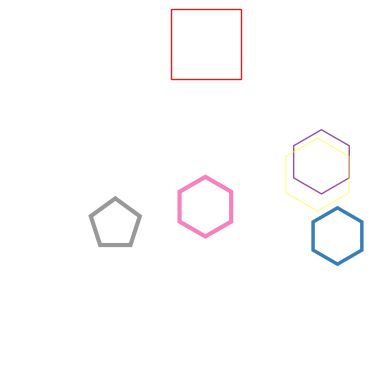[{"shape": "square", "thickness": 1, "radius": 0.45, "center": [0.535, 0.886]}, {"shape": "hexagon", "thickness": 2.5, "radius": 0.37, "center": [0.877, 0.387]}, {"shape": "hexagon", "thickness": 1, "radius": 0.42, "center": [0.835, 0.58]}, {"shape": "hexagon", "thickness": 0.5, "radius": 0.47, "center": [0.825, 0.547]}, {"shape": "hexagon", "thickness": 3, "radius": 0.39, "center": [0.533, 0.463]}, {"shape": "pentagon", "thickness": 3, "radius": 0.33, "center": [0.299, 0.418]}]